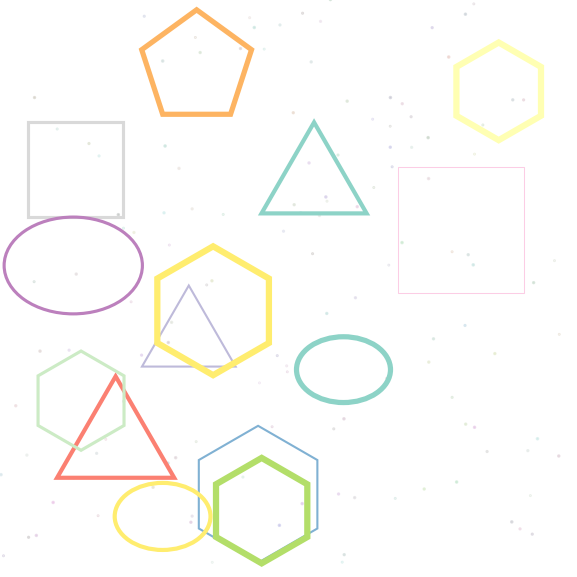[{"shape": "triangle", "thickness": 2, "radius": 0.53, "center": [0.544, 0.682]}, {"shape": "oval", "thickness": 2.5, "radius": 0.41, "center": [0.595, 0.359]}, {"shape": "hexagon", "thickness": 3, "radius": 0.42, "center": [0.864, 0.841]}, {"shape": "triangle", "thickness": 1, "radius": 0.47, "center": [0.327, 0.411]}, {"shape": "triangle", "thickness": 2, "radius": 0.59, "center": [0.2, 0.23]}, {"shape": "hexagon", "thickness": 1, "radius": 0.59, "center": [0.447, 0.143]}, {"shape": "pentagon", "thickness": 2.5, "radius": 0.5, "center": [0.34, 0.882]}, {"shape": "hexagon", "thickness": 3, "radius": 0.46, "center": [0.453, 0.115]}, {"shape": "square", "thickness": 0.5, "radius": 0.55, "center": [0.798, 0.601]}, {"shape": "square", "thickness": 1.5, "radius": 0.41, "center": [0.13, 0.706]}, {"shape": "oval", "thickness": 1.5, "radius": 0.6, "center": [0.127, 0.539]}, {"shape": "hexagon", "thickness": 1.5, "radius": 0.43, "center": [0.14, 0.305]}, {"shape": "oval", "thickness": 2, "radius": 0.41, "center": [0.282, 0.105]}, {"shape": "hexagon", "thickness": 3, "radius": 0.56, "center": [0.369, 0.461]}]